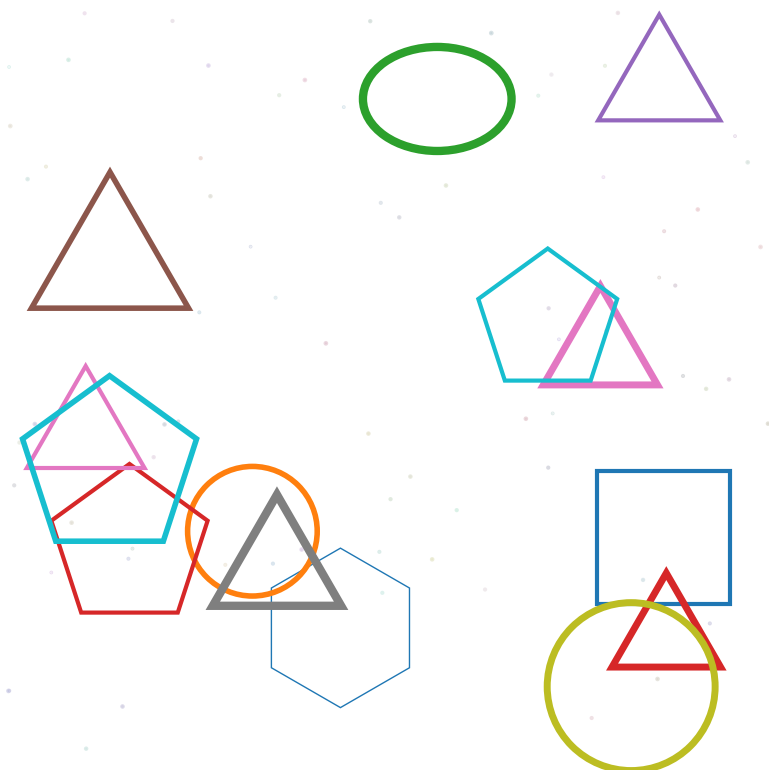[{"shape": "hexagon", "thickness": 0.5, "radius": 0.52, "center": [0.442, 0.185]}, {"shape": "square", "thickness": 1.5, "radius": 0.43, "center": [0.862, 0.302]}, {"shape": "circle", "thickness": 2, "radius": 0.42, "center": [0.328, 0.31]}, {"shape": "oval", "thickness": 3, "radius": 0.48, "center": [0.568, 0.871]}, {"shape": "triangle", "thickness": 2.5, "radius": 0.41, "center": [0.865, 0.174]}, {"shape": "pentagon", "thickness": 1.5, "radius": 0.53, "center": [0.168, 0.291]}, {"shape": "triangle", "thickness": 1.5, "radius": 0.46, "center": [0.856, 0.889]}, {"shape": "triangle", "thickness": 2, "radius": 0.59, "center": [0.143, 0.659]}, {"shape": "triangle", "thickness": 2.5, "radius": 0.43, "center": [0.78, 0.543]}, {"shape": "triangle", "thickness": 1.5, "radius": 0.44, "center": [0.111, 0.436]}, {"shape": "triangle", "thickness": 3, "radius": 0.48, "center": [0.36, 0.261]}, {"shape": "circle", "thickness": 2.5, "radius": 0.55, "center": [0.82, 0.108]}, {"shape": "pentagon", "thickness": 1.5, "radius": 0.47, "center": [0.711, 0.582]}, {"shape": "pentagon", "thickness": 2, "radius": 0.59, "center": [0.142, 0.393]}]